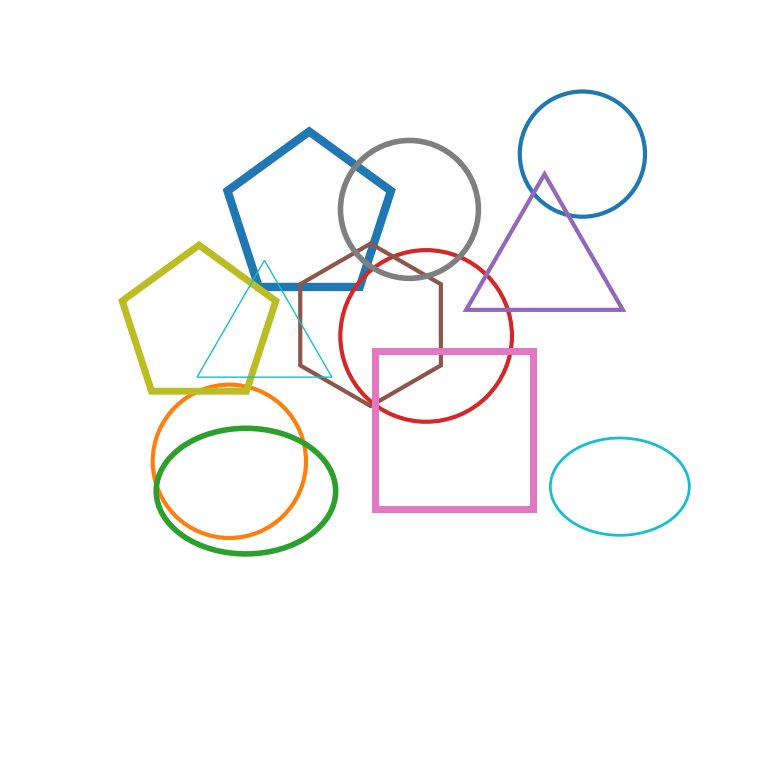[{"shape": "circle", "thickness": 1.5, "radius": 0.41, "center": [0.756, 0.8]}, {"shape": "pentagon", "thickness": 3, "radius": 0.56, "center": [0.402, 0.718]}, {"shape": "circle", "thickness": 1.5, "radius": 0.5, "center": [0.298, 0.401]}, {"shape": "oval", "thickness": 2, "radius": 0.58, "center": [0.319, 0.362]}, {"shape": "circle", "thickness": 1.5, "radius": 0.56, "center": [0.553, 0.564]}, {"shape": "triangle", "thickness": 1.5, "radius": 0.59, "center": [0.707, 0.656]}, {"shape": "hexagon", "thickness": 1.5, "radius": 0.53, "center": [0.481, 0.578]}, {"shape": "square", "thickness": 2.5, "radius": 0.51, "center": [0.59, 0.442]}, {"shape": "circle", "thickness": 2, "radius": 0.45, "center": [0.532, 0.728]}, {"shape": "pentagon", "thickness": 2.5, "radius": 0.52, "center": [0.258, 0.577]}, {"shape": "oval", "thickness": 1, "radius": 0.45, "center": [0.805, 0.368]}, {"shape": "triangle", "thickness": 0.5, "radius": 0.51, "center": [0.343, 0.561]}]